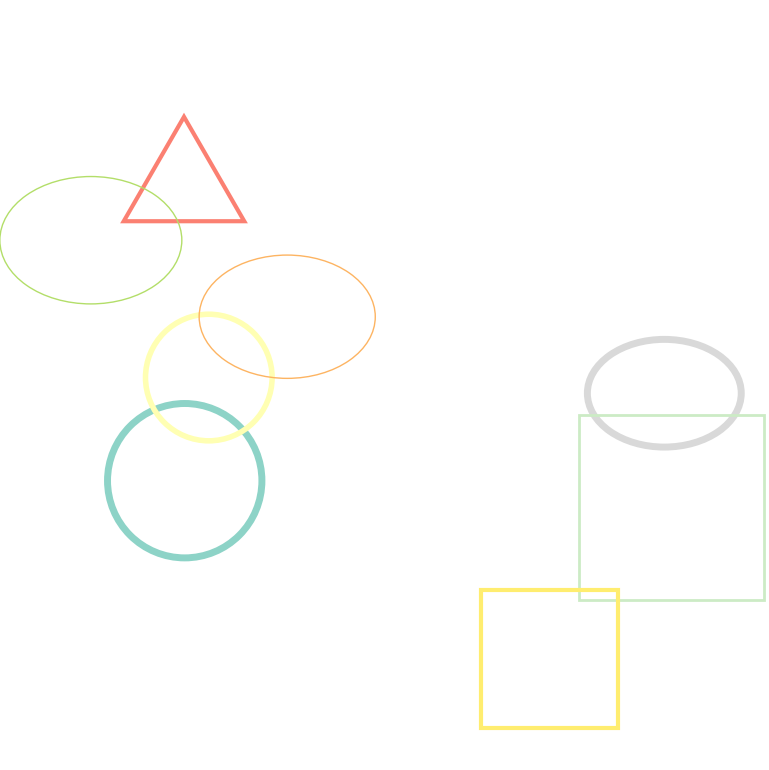[{"shape": "circle", "thickness": 2.5, "radius": 0.5, "center": [0.24, 0.376]}, {"shape": "circle", "thickness": 2, "radius": 0.41, "center": [0.271, 0.51]}, {"shape": "triangle", "thickness": 1.5, "radius": 0.45, "center": [0.239, 0.758]}, {"shape": "oval", "thickness": 0.5, "radius": 0.57, "center": [0.373, 0.589]}, {"shape": "oval", "thickness": 0.5, "radius": 0.59, "center": [0.118, 0.688]}, {"shape": "oval", "thickness": 2.5, "radius": 0.5, "center": [0.863, 0.489]}, {"shape": "square", "thickness": 1, "radius": 0.6, "center": [0.872, 0.341]}, {"shape": "square", "thickness": 1.5, "radius": 0.45, "center": [0.714, 0.144]}]